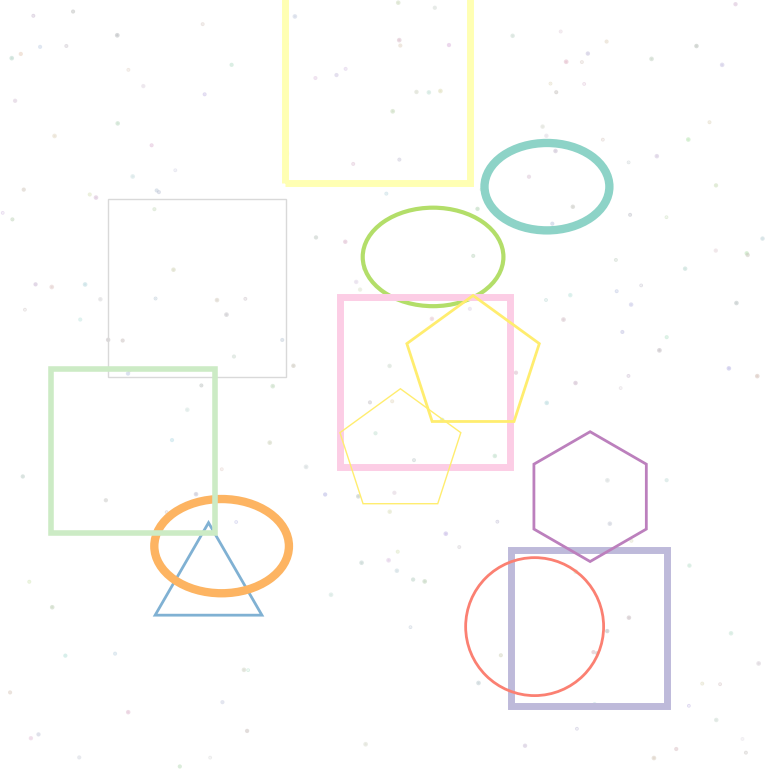[{"shape": "oval", "thickness": 3, "radius": 0.41, "center": [0.71, 0.758]}, {"shape": "square", "thickness": 2.5, "radius": 0.6, "center": [0.491, 0.882]}, {"shape": "square", "thickness": 2.5, "radius": 0.51, "center": [0.765, 0.185]}, {"shape": "circle", "thickness": 1, "radius": 0.45, "center": [0.694, 0.186]}, {"shape": "triangle", "thickness": 1, "radius": 0.4, "center": [0.271, 0.241]}, {"shape": "oval", "thickness": 3, "radius": 0.44, "center": [0.288, 0.291]}, {"shape": "oval", "thickness": 1.5, "radius": 0.46, "center": [0.562, 0.666]}, {"shape": "square", "thickness": 2.5, "radius": 0.55, "center": [0.552, 0.504]}, {"shape": "square", "thickness": 0.5, "radius": 0.58, "center": [0.256, 0.626]}, {"shape": "hexagon", "thickness": 1, "radius": 0.42, "center": [0.766, 0.355]}, {"shape": "square", "thickness": 2, "radius": 0.53, "center": [0.173, 0.414]}, {"shape": "pentagon", "thickness": 1, "radius": 0.45, "center": [0.614, 0.526]}, {"shape": "pentagon", "thickness": 0.5, "radius": 0.41, "center": [0.52, 0.413]}]